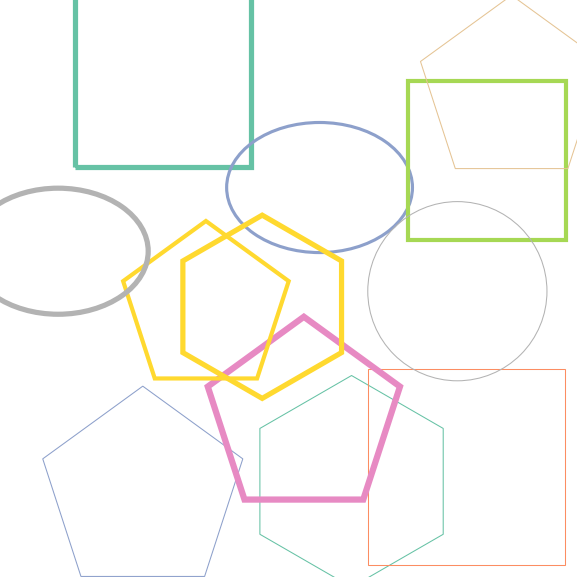[{"shape": "hexagon", "thickness": 0.5, "radius": 0.92, "center": [0.609, 0.166]}, {"shape": "square", "thickness": 2.5, "radius": 0.76, "center": [0.282, 0.863]}, {"shape": "square", "thickness": 0.5, "radius": 0.85, "center": [0.808, 0.191]}, {"shape": "oval", "thickness": 1.5, "radius": 0.8, "center": [0.553, 0.674]}, {"shape": "pentagon", "thickness": 0.5, "radius": 0.91, "center": [0.247, 0.148]}, {"shape": "pentagon", "thickness": 3, "radius": 0.87, "center": [0.526, 0.276]}, {"shape": "square", "thickness": 2, "radius": 0.69, "center": [0.843, 0.721]}, {"shape": "hexagon", "thickness": 2.5, "radius": 0.79, "center": [0.454, 0.468]}, {"shape": "pentagon", "thickness": 2, "radius": 0.75, "center": [0.357, 0.466]}, {"shape": "pentagon", "thickness": 0.5, "radius": 0.83, "center": [0.886, 0.841]}, {"shape": "oval", "thickness": 2.5, "radius": 0.78, "center": [0.101, 0.564]}, {"shape": "circle", "thickness": 0.5, "radius": 0.78, "center": [0.792, 0.495]}]